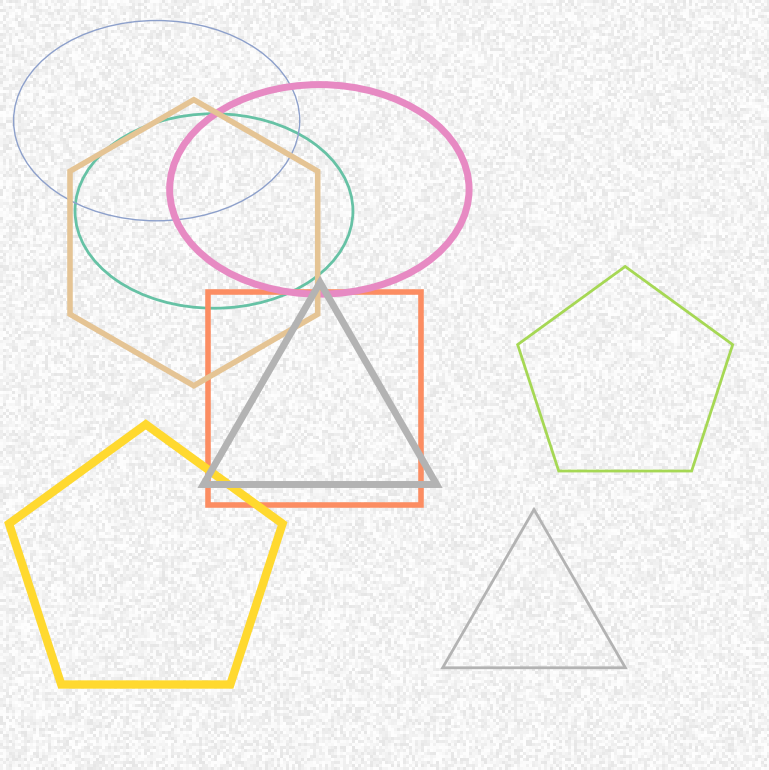[{"shape": "oval", "thickness": 1, "radius": 0.9, "center": [0.278, 0.726]}, {"shape": "square", "thickness": 2, "radius": 0.69, "center": [0.408, 0.483]}, {"shape": "oval", "thickness": 0.5, "radius": 0.93, "center": [0.203, 0.843]}, {"shape": "oval", "thickness": 2.5, "radius": 0.97, "center": [0.415, 0.754]}, {"shape": "pentagon", "thickness": 1, "radius": 0.73, "center": [0.812, 0.507]}, {"shape": "pentagon", "thickness": 3, "radius": 0.93, "center": [0.189, 0.262]}, {"shape": "hexagon", "thickness": 2, "radius": 0.93, "center": [0.252, 0.685]}, {"shape": "triangle", "thickness": 2.5, "radius": 0.87, "center": [0.416, 0.458]}, {"shape": "triangle", "thickness": 1, "radius": 0.69, "center": [0.694, 0.201]}]